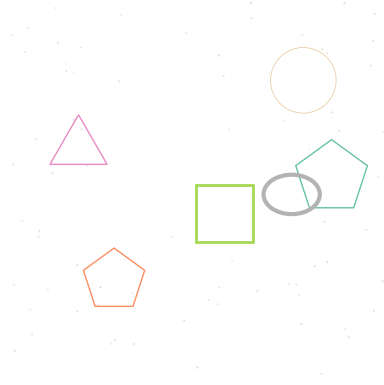[{"shape": "pentagon", "thickness": 1, "radius": 0.49, "center": [0.861, 0.539]}, {"shape": "pentagon", "thickness": 1, "radius": 0.42, "center": [0.296, 0.272]}, {"shape": "triangle", "thickness": 1, "radius": 0.43, "center": [0.204, 0.616]}, {"shape": "square", "thickness": 2, "radius": 0.37, "center": [0.584, 0.445]}, {"shape": "circle", "thickness": 0.5, "radius": 0.43, "center": [0.788, 0.791]}, {"shape": "oval", "thickness": 3, "radius": 0.37, "center": [0.758, 0.495]}]